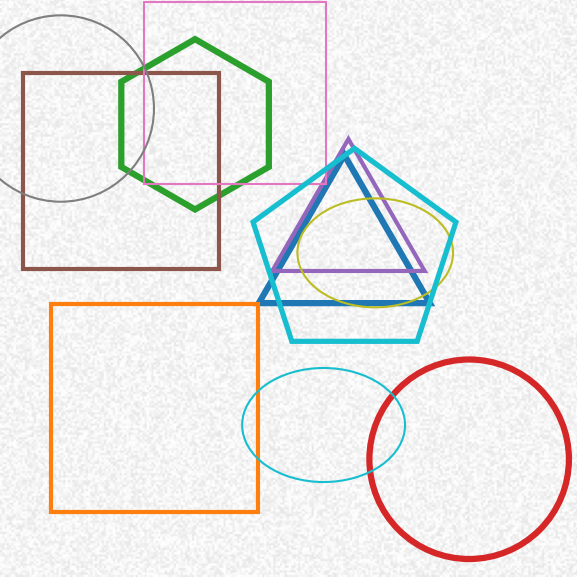[{"shape": "triangle", "thickness": 3, "radius": 0.85, "center": [0.596, 0.56]}, {"shape": "square", "thickness": 2, "radius": 0.9, "center": [0.267, 0.292]}, {"shape": "hexagon", "thickness": 3, "radius": 0.74, "center": [0.338, 0.784]}, {"shape": "circle", "thickness": 3, "radius": 0.86, "center": [0.812, 0.204]}, {"shape": "triangle", "thickness": 2, "radius": 0.76, "center": [0.603, 0.606]}, {"shape": "square", "thickness": 2, "radius": 0.85, "center": [0.21, 0.703]}, {"shape": "square", "thickness": 1, "radius": 0.79, "center": [0.407, 0.838]}, {"shape": "circle", "thickness": 1, "radius": 0.81, "center": [0.105, 0.811]}, {"shape": "oval", "thickness": 1, "radius": 0.67, "center": [0.65, 0.561]}, {"shape": "oval", "thickness": 1, "radius": 0.71, "center": [0.56, 0.263]}, {"shape": "pentagon", "thickness": 2.5, "radius": 0.92, "center": [0.614, 0.558]}]